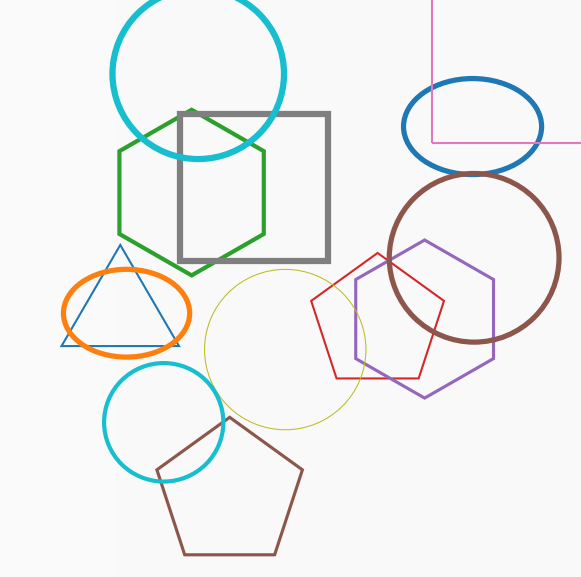[{"shape": "triangle", "thickness": 1, "radius": 0.58, "center": [0.207, 0.458]}, {"shape": "oval", "thickness": 2.5, "radius": 0.59, "center": [0.813, 0.78]}, {"shape": "oval", "thickness": 2.5, "radius": 0.54, "center": [0.218, 0.457]}, {"shape": "hexagon", "thickness": 2, "radius": 0.72, "center": [0.33, 0.666]}, {"shape": "pentagon", "thickness": 1, "radius": 0.6, "center": [0.65, 0.441]}, {"shape": "hexagon", "thickness": 1.5, "radius": 0.68, "center": [0.731, 0.447]}, {"shape": "circle", "thickness": 2.5, "radius": 0.73, "center": [0.816, 0.553]}, {"shape": "pentagon", "thickness": 1.5, "radius": 0.66, "center": [0.395, 0.145]}, {"shape": "square", "thickness": 1, "radius": 0.69, "center": [0.881, 0.889]}, {"shape": "square", "thickness": 3, "radius": 0.64, "center": [0.437, 0.674]}, {"shape": "circle", "thickness": 0.5, "radius": 0.69, "center": [0.491, 0.394]}, {"shape": "circle", "thickness": 3, "radius": 0.74, "center": [0.341, 0.871]}, {"shape": "circle", "thickness": 2, "radius": 0.51, "center": [0.282, 0.268]}]